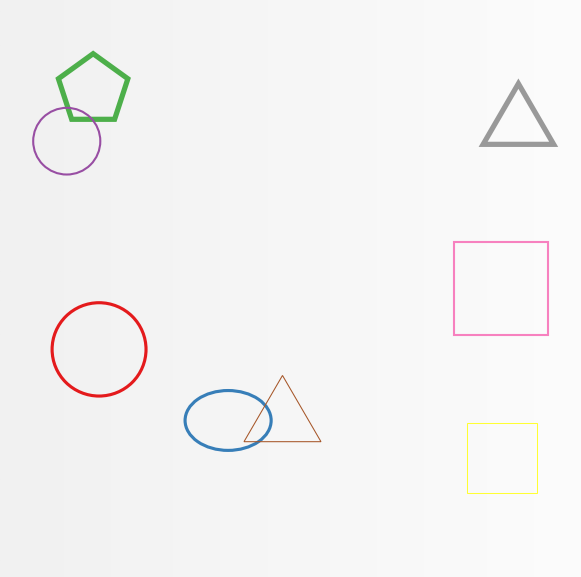[{"shape": "circle", "thickness": 1.5, "radius": 0.4, "center": [0.17, 0.394]}, {"shape": "oval", "thickness": 1.5, "radius": 0.37, "center": [0.392, 0.271]}, {"shape": "pentagon", "thickness": 2.5, "radius": 0.31, "center": [0.16, 0.843]}, {"shape": "circle", "thickness": 1, "radius": 0.29, "center": [0.115, 0.755]}, {"shape": "square", "thickness": 0.5, "radius": 0.3, "center": [0.863, 0.206]}, {"shape": "triangle", "thickness": 0.5, "radius": 0.38, "center": [0.486, 0.273]}, {"shape": "square", "thickness": 1, "radius": 0.4, "center": [0.862, 0.5]}, {"shape": "triangle", "thickness": 2.5, "radius": 0.35, "center": [0.892, 0.784]}]